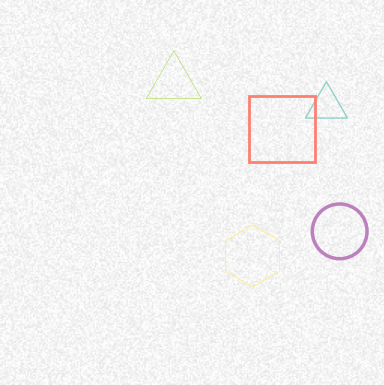[{"shape": "triangle", "thickness": 1, "radius": 0.32, "center": [0.848, 0.725]}, {"shape": "square", "thickness": 2, "radius": 0.43, "center": [0.732, 0.664]}, {"shape": "triangle", "thickness": 0.5, "radius": 0.41, "center": [0.451, 0.785]}, {"shape": "circle", "thickness": 2.5, "radius": 0.36, "center": [0.882, 0.399]}, {"shape": "hexagon", "thickness": 0.5, "radius": 0.4, "center": [0.656, 0.335]}]